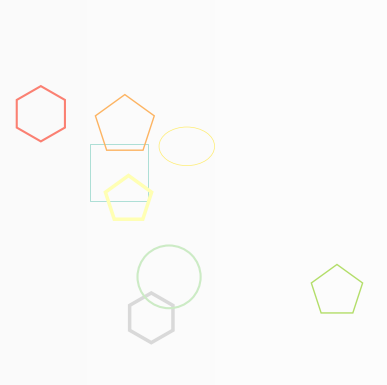[{"shape": "square", "thickness": 0.5, "radius": 0.37, "center": [0.307, 0.551]}, {"shape": "pentagon", "thickness": 2.5, "radius": 0.31, "center": [0.332, 0.481]}, {"shape": "hexagon", "thickness": 1.5, "radius": 0.36, "center": [0.105, 0.705]}, {"shape": "pentagon", "thickness": 1, "radius": 0.4, "center": [0.322, 0.674]}, {"shape": "pentagon", "thickness": 1, "radius": 0.35, "center": [0.87, 0.243]}, {"shape": "hexagon", "thickness": 2.5, "radius": 0.32, "center": [0.39, 0.175]}, {"shape": "circle", "thickness": 1.5, "radius": 0.41, "center": [0.436, 0.281]}, {"shape": "oval", "thickness": 0.5, "radius": 0.36, "center": [0.482, 0.62]}]